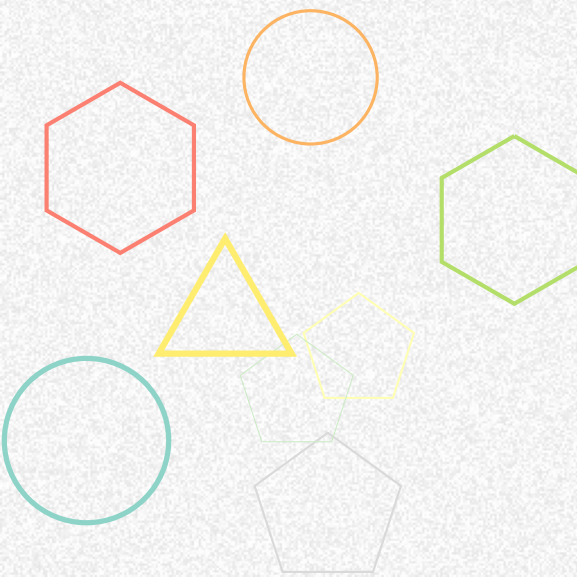[{"shape": "circle", "thickness": 2.5, "radius": 0.71, "center": [0.15, 0.236]}, {"shape": "pentagon", "thickness": 1, "radius": 0.5, "center": [0.621, 0.391]}, {"shape": "hexagon", "thickness": 2, "radius": 0.74, "center": [0.208, 0.708]}, {"shape": "circle", "thickness": 1.5, "radius": 0.58, "center": [0.538, 0.865]}, {"shape": "hexagon", "thickness": 2, "radius": 0.73, "center": [0.891, 0.618]}, {"shape": "pentagon", "thickness": 1, "radius": 0.67, "center": [0.568, 0.117]}, {"shape": "pentagon", "thickness": 0.5, "radius": 0.51, "center": [0.514, 0.317]}, {"shape": "triangle", "thickness": 3, "radius": 0.66, "center": [0.39, 0.453]}]